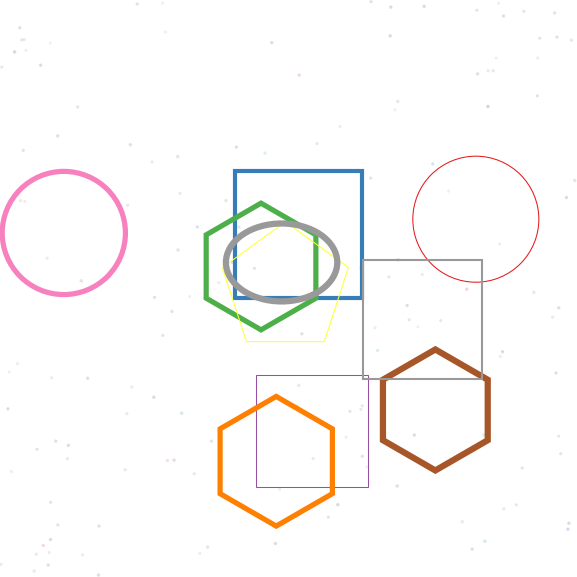[{"shape": "circle", "thickness": 0.5, "radius": 0.55, "center": [0.824, 0.62]}, {"shape": "square", "thickness": 2, "radius": 0.55, "center": [0.517, 0.592]}, {"shape": "hexagon", "thickness": 2.5, "radius": 0.55, "center": [0.452, 0.538]}, {"shape": "square", "thickness": 0.5, "radius": 0.48, "center": [0.54, 0.253]}, {"shape": "hexagon", "thickness": 2.5, "radius": 0.56, "center": [0.478, 0.2]}, {"shape": "pentagon", "thickness": 0.5, "radius": 0.57, "center": [0.494, 0.5]}, {"shape": "hexagon", "thickness": 3, "radius": 0.52, "center": [0.754, 0.289]}, {"shape": "circle", "thickness": 2.5, "radius": 0.53, "center": [0.111, 0.596]}, {"shape": "oval", "thickness": 3, "radius": 0.48, "center": [0.488, 0.545]}, {"shape": "square", "thickness": 1, "radius": 0.52, "center": [0.731, 0.446]}]